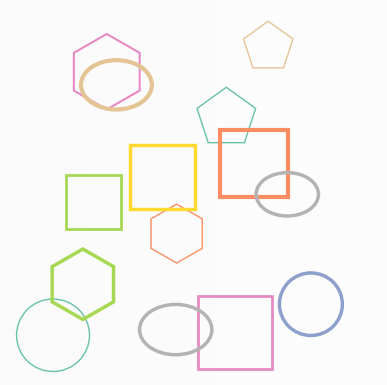[{"shape": "pentagon", "thickness": 1, "radius": 0.4, "center": [0.584, 0.694]}, {"shape": "circle", "thickness": 1, "radius": 0.47, "center": [0.137, 0.129]}, {"shape": "square", "thickness": 3, "radius": 0.44, "center": [0.656, 0.576]}, {"shape": "hexagon", "thickness": 1, "radius": 0.38, "center": [0.456, 0.393]}, {"shape": "circle", "thickness": 2.5, "radius": 0.41, "center": [0.802, 0.21]}, {"shape": "square", "thickness": 2, "radius": 0.47, "center": [0.607, 0.136]}, {"shape": "hexagon", "thickness": 1.5, "radius": 0.49, "center": [0.276, 0.814]}, {"shape": "hexagon", "thickness": 2.5, "radius": 0.46, "center": [0.214, 0.262]}, {"shape": "square", "thickness": 2, "radius": 0.35, "center": [0.242, 0.476]}, {"shape": "square", "thickness": 2.5, "radius": 0.42, "center": [0.419, 0.54]}, {"shape": "pentagon", "thickness": 1, "radius": 0.34, "center": [0.692, 0.878]}, {"shape": "oval", "thickness": 3, "radius": 0.46, "center": [0.3, 0.78]}, {"shape": "oval", "thickness": 2.5, "radius": 0.4, "center": [0.741, 0.495]}, {"shape": "oval", "thickness": 2.5, "radius": 0.47, "center": [0.453, 0.144]}]